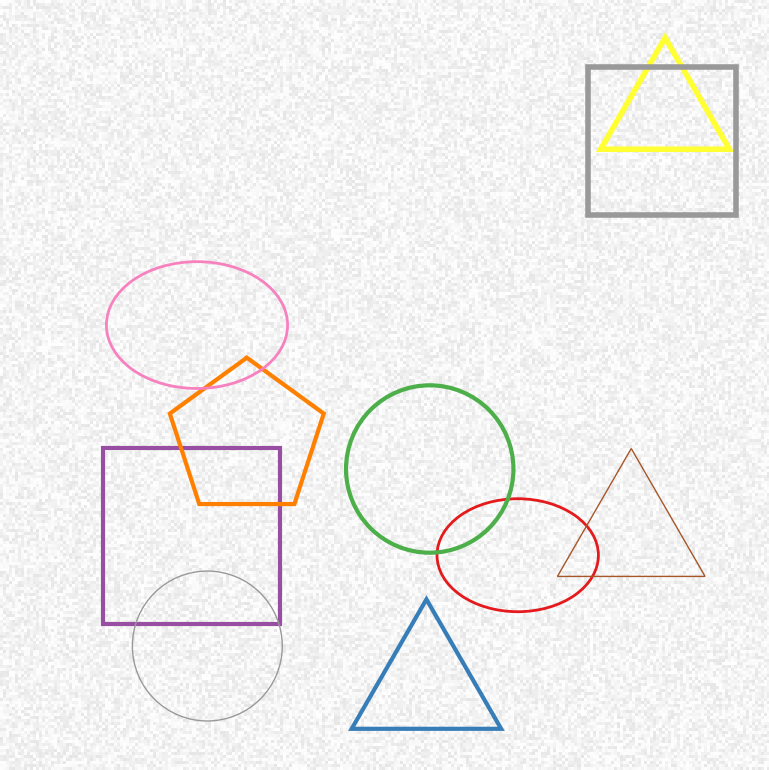[{"shape": "oval", "thickness": 1, "radius": 0.52, "center": [0.672, 0.279]}, {"shape": "triangle", "thickness": 1.5, "radius": 0.56, "center": [0.554, 0.11]}, {"shape": "circle", "thickness": 1.5, "radius": 0.54, "center": [0.558, 0.391]}, {"shape": "square", "thickness": 1.5, "radius": 0.57, "center": [0.249, 0.304]}, {"shape": "pentagon", "thickness": 1.5, "radius": 0.53, "center": [0.321, 0.43]}, {"shape": "triangle", "thickness": 2, "radius": 0.48, "center": [0.864, 0.854]}, {"shape": "triangle", "thickness": 0.5, "radius": 0.55, "center": [0.82, 0.307]}, {"shape": "oval", "thickness": 1, "radius": 0.59, "center": [0.256, 0.578]}, {"shape": "square", "thickness": 2, "radius": 0.48, "center": [0.86, 0.817]}, {"shape": "circle", "thickness": 0.5, "radius": 0.49, "center": [0.269, 0.161]}]